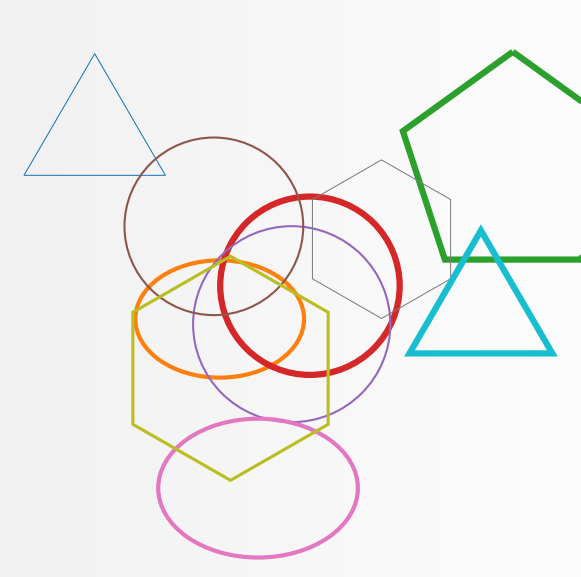[{"shape": "triangle", "thickness": 0.5, "radius": 0.7, "center": [0.163, 0.766]}, {"shape": "oval", "thickness": 2, "radius": 0.73, "center": [0.378, 0.447]}, {"shape": "pentagon", "thickness": 3, "radius": 0.99, "center": [0.882, 0.711]}, {"shape": "circle", "thickness": 3, "radius": 0.77, "center": [0.533, 0.504]}, {"shape": "circle", "thickness": 1, "radius": 0.85, "center": [0.502, 0.438]}, {"shape": "circle", "thickness": 1, "radius": 0.77, "center": [0.368, 0.607]}, {"shape": "oval", "thickness": 2, "radius": 0.86, "center": [0.444, 0.154]}, {"shape": "hexagon", "thickness": 0.5, "radius": 0.69, "center": [0.656, 0.585]}, {"shape": "hexagon", "thickness": 1.5, "radius": 0.97, "center": [0.397, 0.361]}, {"shape": "triangle", "thickness": 3, "radius": 0.71, "center": [0.827, 0.458]}]